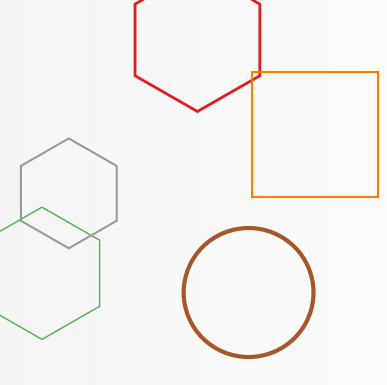[{"shape": "hexagon", "thickness": 2, "radius": 0.93, "center": [0.509, 0.896]}, {"shape": "hexagon", "thickness": 1, "radius": 0.86, "center": [0.108, 0.29]}, {"shape": "square", "thickness": 1.5, "radius": 0.81, "center": [0.812, 0.65]}, {"shape": "circle", "thickness": 3, "radius": 0.84, "center": [0.641, 0.24]}, {"shape": "hexagon", "thickness": 1.5, "radius": 0.71, "center": [0.178, 0.498]}]